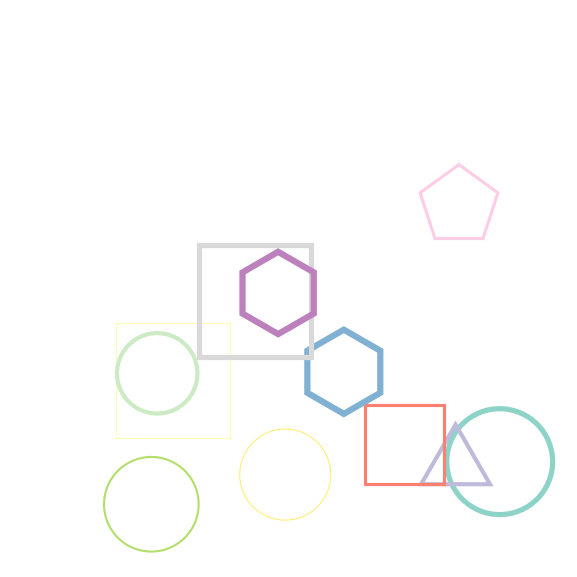[{"shape": "circle", "thickness": 2.5, "radius": 0.46, "center": [0.865, 0.2]}, {"shape": "square", "thickness": 0.5, "radius": 0.5, "center": [0.3, 0.34]}, {"shape": "triangle", "thickness": 2, "radius": 0.34, "center": [0.789, 0.195]}, {"shape": "square", "thickness": 1.5, "radius": 0.34, "center": [0.701, 0.23]}, {"shape": "hexagon", "thickness": 3, "radius": 0.36, "center": [0.595, 0.355]}, {"shape": "circle", "thickness": 1, "radius": 0.41, "center": [0.262, 0.126]}, {"shape": "pentagon", "thickness": 1.5, "radius": 0.35, "center": [0.795, 0.643]}, {"shape": "square", "thickness": 2.5, "radius": 0.49, "center": [0.441, 0.477]}, {"shape": "hexagon", "thickness": 3, "radius": 0.36, "center": [0.482, 0.492]}, {"shape": "circle", "thickness": 2, "radius": 0.35, "center": [0.272, 0.353]}, {"shape": "circle", "thickness": 0.5, "radius": 0.39, "center": [0.494, 0.177]}]